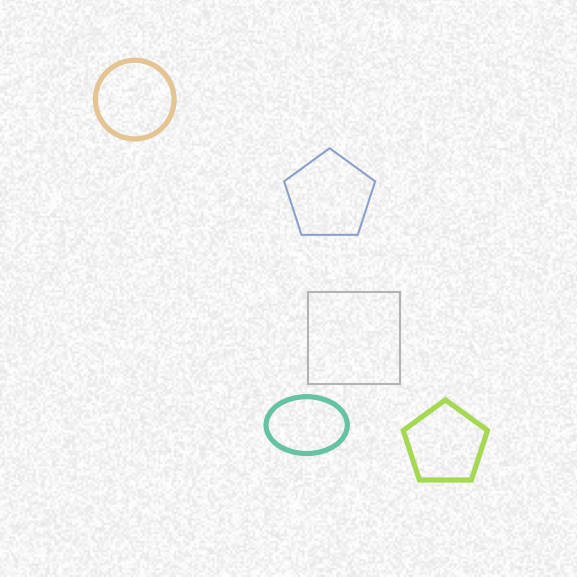[{"shape": "oval", "thickness": 2.5, "radius": 0.35, "center": [0.531, 0.263]}, {"shape": "pentagon", "thickness": 1, "radius": 0.41, "center": [0.571, 0.66]}, {"shape": "pentagon", "thickness": 2.5, "radius": 0.38, "center": [0.771, 0.23]}, {"shape": "circle", "thickness": 2.5, "radius": 0.34, "center": [0.233, 0.827]}, {"shape": "square", "thickness": 1, "radius": 0.4, "center": [0.613, 0.413]}]